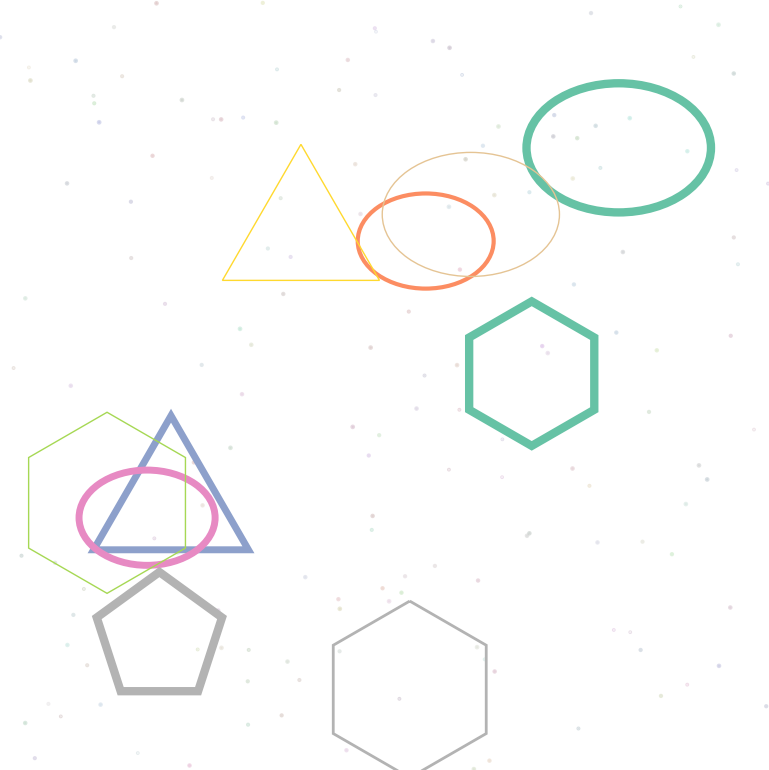[{"shape": "oval", "thickness": 3, "radius": 0.6, "center": [0.804, 0.808]}, {"shape": "hexagon", "thickness": 3, "radius": 0.47, "center": [0.691, 0.515]}, {"shape": "oval", "thickness": 1.5, "radius": 0.44, "center": [0.553, 0.687]}, {"shape": "triangle", "thickness": 2.5, "radius": 0.58, "center": [0.222, 0.344]}, {"shape": "oval", "thickness": 2.5, "radius": 0.44, "center": [0.191, 0.328]}, {"shape": "hexagon", "thickness": 0.5, "radius": 0.59, "center": [0.139, 0.347]}, {"shape": "triangle", "thickness": 0.5, "radius": 0.59, "center": [0.391, 0.695]}, {"shape": "oval", "thickness": 0.5, "radius": 0.58, "center": [0.611, 0.722]}, {"shape": "pentagon", "thickness": 3, "radius": 0.43, "center": [0.207, 0.172]}, {"shape": "hexagon", "thickness": 1, "radius": 0.57, "center": [0.532, 0.105]}]